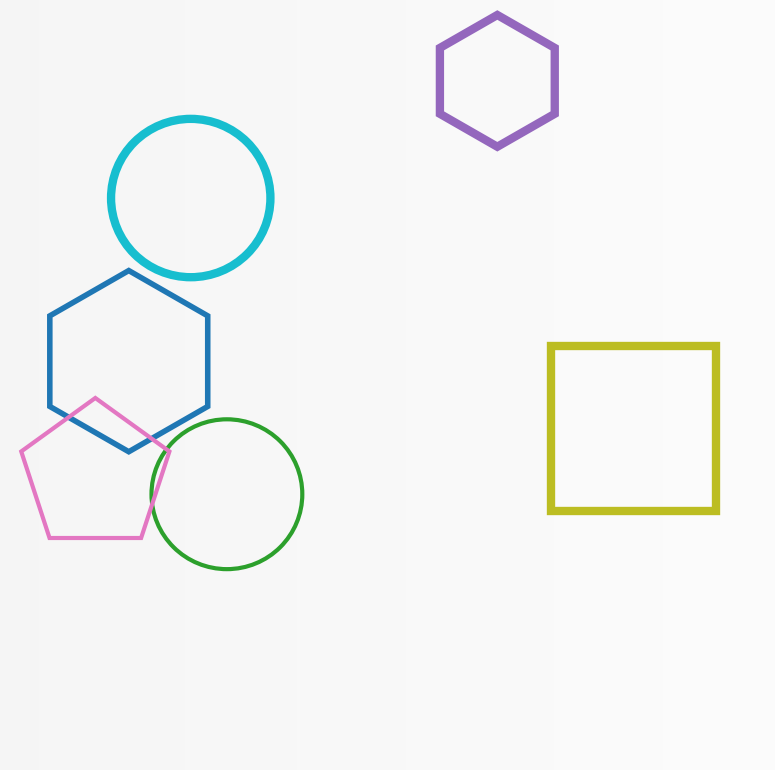[{"shape": "hexagon", "thickness": 2, "radius": 0.59, "center": [0.166, 0.531]}, {"shape": "circle", "thickness": 1.5, "radius": 0.49, "center": [0.293, 0.358]}, {"shape": "hexagon", "thickness": 3, "radius": 0.43, "center": [0.642, 0.895]}, {"shape": "pentagon", "thickness": 1.5, "radius": 0.5, "center": [0.123, 0.383]}, {"shape": "square", "thickness": 3, "radius": 0.53, "center": [0.818, 0.444]}, {"shape": "circle", "thickness": 3, "radius": 0.51, "center": [0.246, 0.743]}]